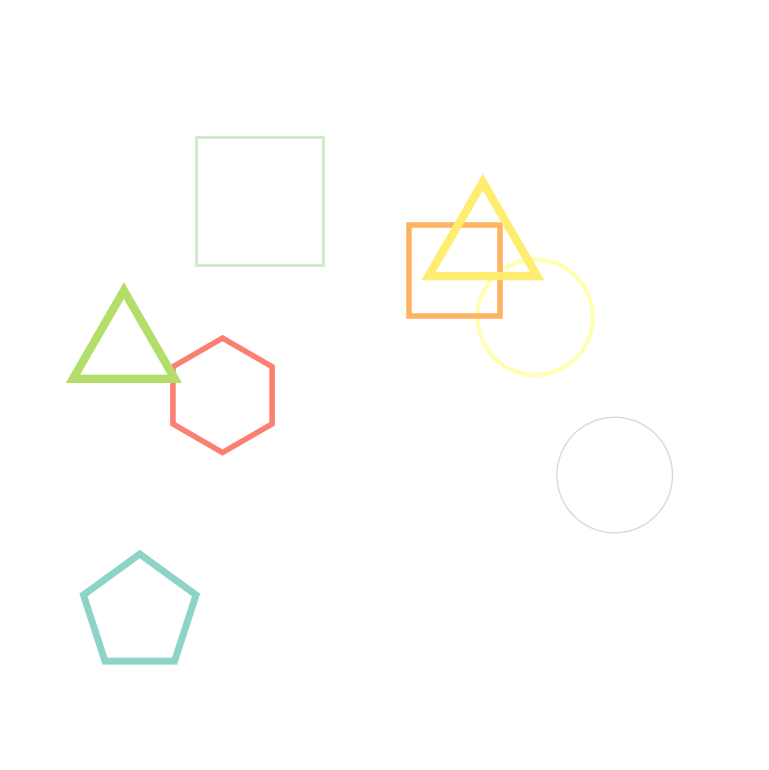[{"shape": "pentagon", "thickness": 2.5, "radius": 0.38, "center": [0.182, 0.204]}, {"shape": "circle", "thickness": 1.5, "radius": 0.37, "center": [0.695, 0.588]}, {"shape": "hexagon", "thickness": 2, "radius": 0.37, "center": [0.289, 0.487]}, {"shape": "square", "thickness": 2, "radius": 0.29, "center": [0.59, 0.649]}, {"shape": "triangle", "thickness": 3, "radius": 0.38, "center": [0.161, 0.546]}, {"shape": "circle", "thickness": 0.5, "radius": 0.38, "center": [0.798, 0.383]}, {"shape": "square", "thickness": 1, "radius": 0.41, "center": [0.337, 0.739]}, {"shape": "triangle", "thickness": 3, "radius": 0.41, "center": [0.627, 0.682]}]